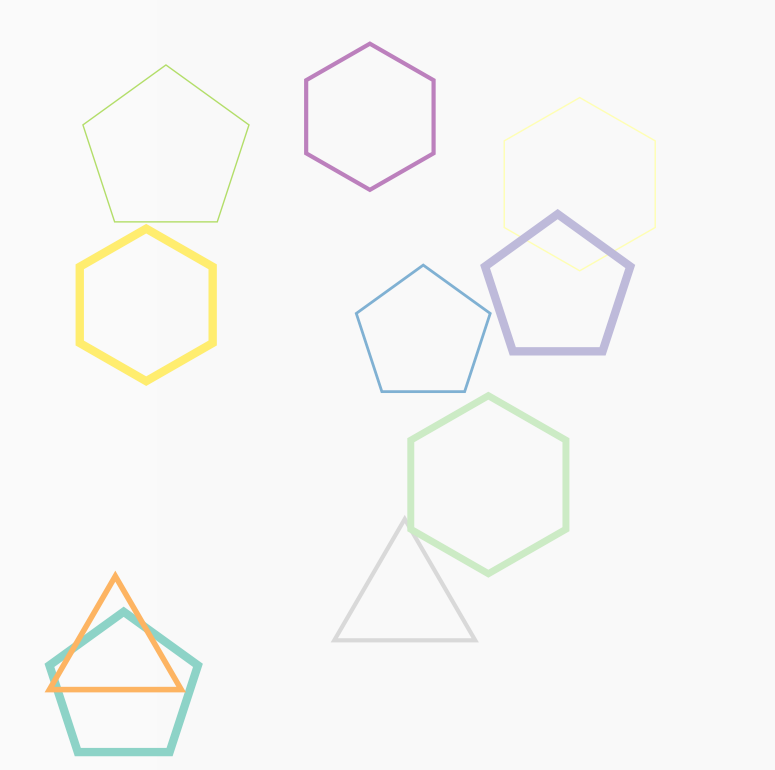[{"shape": "pentagon", "thickness": 3, "radius": 0.5, "center": [0.16, 0.105]}, {"shape": "hexagon", "thickness": 0.5, "radius": 0.56, "center": [0.748, 0.761]}, {"shape": "pentagon", "thickness": 3, "radius": 0.49, "center": [0.72, 0.623]}, {"shape": "pentagon", "thickness": 1, "radius": 0.45, "center": [0.546, 0.565]}, {"shape": "triangle", "thickness": 2, "radius": 0.49, "center": [0.149, 0.154]}, {"shape": "pentagon", "thickness": 0.5, "radius": 0.56, "center": [0.214, 0.803]}, {"shape": "triangle", "thickness": 1.5, "radius": 0.52, "center": [0.522, 0.221]}, {"shape": "hexagon", "thickness": 1.5, "radius": 0.47, "center": [0.477, 0.848]}, {"shape": "hexagon", "thickness": 2.5, "radius": 0.58, "center": [0.63, 0.371]}, {"shape": "hexagon", "thickness": 3, "radius": 0.5, "center": [0.189, 0.604]}]